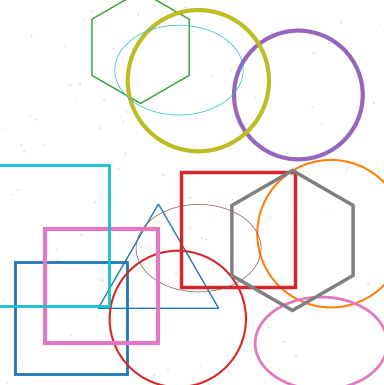[{"shape": "square", "thickness": 2, "radius": 0.73, "center": [0.184, 0.174]}, {"shape": "triangle", "thickness": 1, "radius": 0.9, "center": [0.411, 0.289]}, {"shape": "circle", "thickness": 1.5, "radius": 0.96, "center": [0.86, 0.393]}, {"shape": "hexagon", "thickness": 1, "radius": 0.73, "center": [0.365, 0.877]}, {"shape": "square", "thickness": 2.5, "radius": 0.74, "center": [0.618, 0.404]}, {"shape": "circle", "thickness": 1.5, "radius": 0.89, "center": [0.462, 0.172]}, {"shape": "circle", "thickness": 3, "radius": 0.84, "center": [0.775, 0.753]}, {"shape": "oval", "thickness": 0.5, "radius": 0.81, "center": [0.516, 0.355]}, {"shape": "square", "thickness": 3, "radius": 0.74, "center": [0.263, 0.257]}, {"shape": "oval", "thickness": 2, "radius": 0.86, "center": [0.834, 0.108]}, {"shape": "hexagon", "thickness": 2.5, "radius": 0.91, "center": [0.76, 0.375]}, {"shape": "circle", "thickness": 3, "radius": 0.92, "center": [0.515, 0.79]}, {"shape": "square", "thickness": 2, "radius": 0.91, "center": [0.101, 0.389]}, {"shape": "oval", "thickness": 0.5, "radius": 0.83, "center": [0.465, 0.818]}]